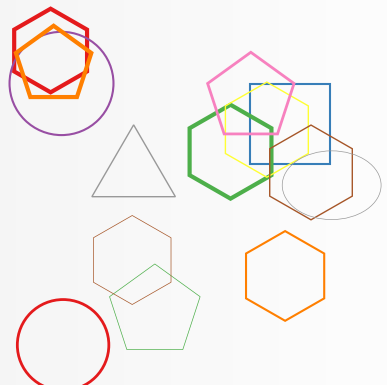[{"shape": "circle", "thickness": 2, "radius": 0.59, "center": [0.163, 0.104]}, {"shape": "hexagon", "thickness": 3, "radius": 0.54, "center": [0.131, 0.869]}, {"shape": "square", "thickness": 1.5, "radius": 0.52, "center": [0.748, 0.677]}, {"shape": "hexagon", "thickness": 3, "radius": 0.61, "center": [0.595, 0.606]}, {"shape": "pentagon", "thickness": 0.5, "radius": 0.61, "center": [0.4, 0.191]}, {"shape": "circle", "thickness": 1.5, "radius": 0.67, "center": [0.159, 0.783]}, {"shape": "pentagon", "thickness": 3, "radius": 0.51, "center": [0.138, 0.831]}, {"shape": "hexagon", "thickness": 1.5, "radius": 0.58, "center": [0.736, 0.283]}, {"shape": "hexagon", "thickness": 1, "radius": 0.62, "center": [0.689, 0.663]}, {"shape": "hexagon", "thickness": 1, "radius": 0.62, "center": [0.803, 0.552]}, {"shape": "hexagon", "thickness": 0.5, "radius": 0.58, "center": [0.341, 0.325]}, {"shape": "pentagon", "thickness": 2, "radius": 0.59, "center": [0.647, 0.747]}, {"shape": "oval", "thickness": 0.5, "radius": 0.64, "center": [0.856, 0.519]}, {"shape": "triangle", "thickness": 1, "radius": 0.62, "center": [0.345, 0.551]}]